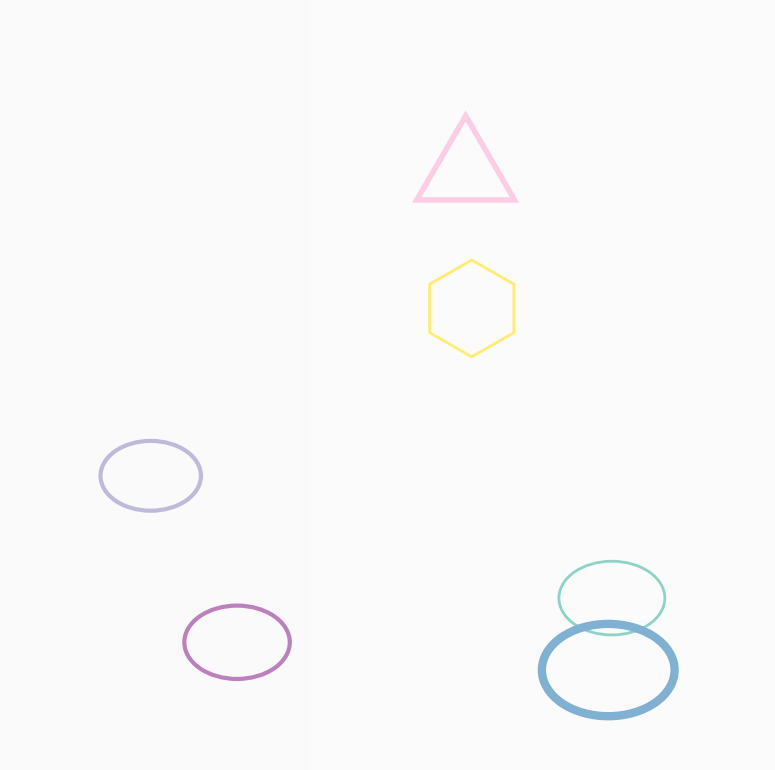[{"shape": "oval", "thickness": 1, "radius": 0.34, "center": [0.789, 0.223]}, {"shape": "oval", "thickness": 1.5, "radius": 0.32, "center": [0.194, 0.382]}, {"shape": "oval", "thickness": 3, "radius": 0.43, "center": [0.785, 0.13]}, {"shape": "triangle", "thickness": 2, "radius": 0.36, "center": [0.601, 0.777]}, {"shape": "oval", "thickness": 1.5, "radius": 0.34, "center": [0.306, 0.166]}, {"shape": "hexagon", "thickness": 1, "radius": 0.31, "center": [0.609, 0.599]}]